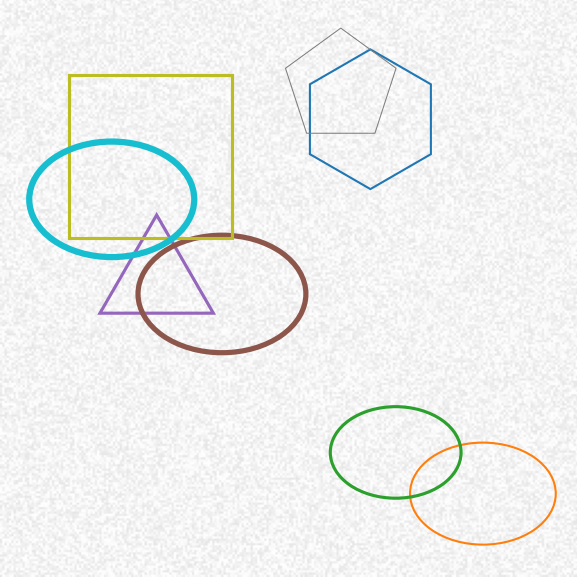[{"shape": "hexagon", "thickness": 1, "radius": 0.6, "center": [0.641, 0.793]}, {"shape": "oval", "thickness": 1, "radius": 0.63, "center": [0.836, 0.144]}, {"shape": "oval", "thickness": 1.5, "radius": 0.57, "center": [0.685, 0.216]}, {"shape": "triangle", "thickness": 1.5, "radius": 0.57, "center": [0.271, 0.513]}, {"shape": "oval", "thickness": 2.5, "radius": 0.73, "center": [0.384, 0.49]}, {"shape": "pentagon", "thickness": 0.5, "radius": 0.5, "center": [0.59, 0.85]}, {"shape": "square", "thickness": 1.5, "radius": 0.71, "center": [0.261, 0.729]}, {"shape": "oval", "thickness": 3, "radius": 0.71, "center": [0.194, 0.654]}]